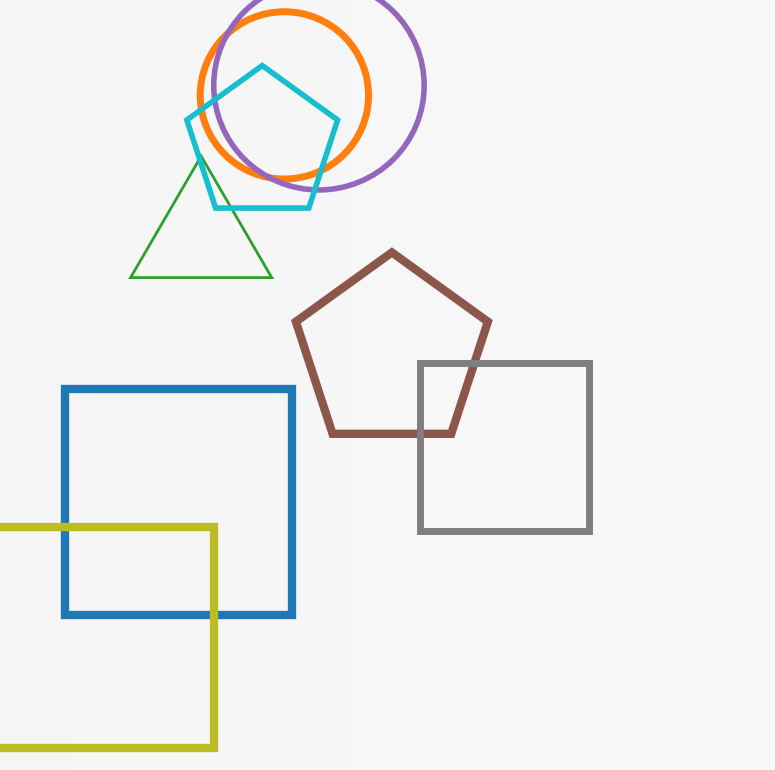[{"shape": "square", "thickness": 3, "radius": 0.73, "center": [0.23, 0.349]}, {"shape": "circle", "thickness": 2.5, "radius": 0.54, "center": [0.367, 0.876]}, {"shape": "triangle", "thickness": 1, "radius": 0.53, "center": [0.26, 0.692]}, {"shape": "circle", "thickness": 2, "radius": 0.68, "center": [0.412, 0.889]}, {"shape": "pentagon", "thickness": 3, "radius": 0.65, "center": [0.506, 0.542]}, {"shape": "square", "thickness": 2.5, "radius": 0.55, "center": [0.651, 0.419]}, {"shape": "square", "thickness": 3, "radius": 0.72, "center": [0.133, 0.172]}, {"shape": "pentagon", "thickness": 2, "radius": 0.51, "center": [0.338, 0.813]}]